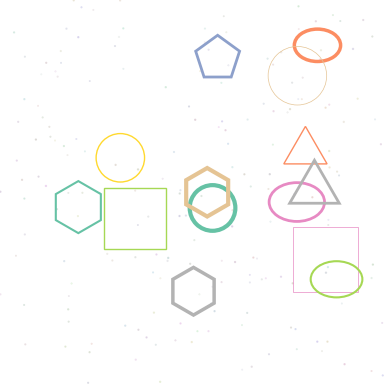[{"shape": "hexagon", "thickness": 1.5, "radius": 0.34, "center": [0.203, 0.462]}, {"shape": "circle", "thickness": 3, "radius": 0.3, "center": [0.552, 0.46]}, {"shape": "oval", "thickness": 2.5, "radius": 0.3, "center": [0.825, 0.882]}, {"shape": "triangle", "thickness": 1, "radius": 0.32, "center": [0.793, 0.607]}, {"shape": "pentagon", "thickness": 2, "radius": 0.3, "center": [0.565, 0.848]}, {"shape": "oval", "thickness": 2, "radius": 0.36, "center": [0.771, 0.475]}, {"shape": "square", "thickness": 0.5, "radius": 0.43, "center": [0.845, 0.326]}, {"shape": "square", "thickness": 1, "radius": 0.4, "center": [0.35, 0.433]}, {"shape": "oval", "thickness": 1.5, "radius": 0.34, "center": [0.874, 0.275]}, {"shape": "circle", "thickness": 1, "radius": 0.31, "center": [0.313, 0.59]}, {"shape": "hexagon", "thickness": 3, "radius": 0.31, "center": [0.538, 0.501]}, {"shape": "circle", "thickness": 0.5, "radius": 0.38, "center": [0.772, 0.803]}, {"shape": "hexagon", "thickness": 2.5, "radius": 0.31, "center": [0.503, 0.244]}, {"shape": "triangle", "thickness": 2, "radius": 0.37, "center": [0.817, 0.509]}]